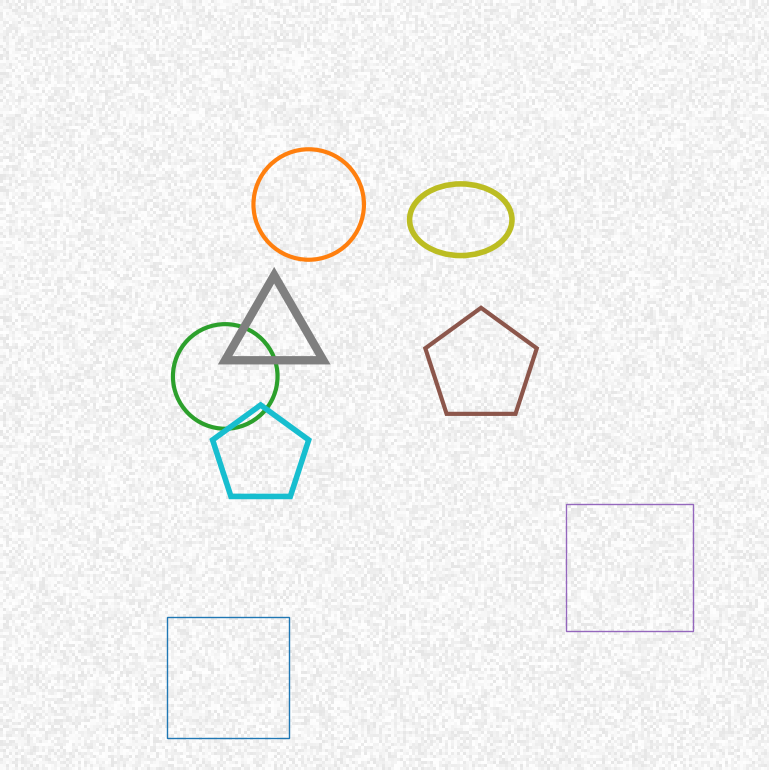[{"shape": "square", "thickness": 0.5, "radius": 0.4, "center": [0.296, 0.12]}, {"shape": "circle", "thickness": 1.5, "radius": 0.36, "center": [0.401, 0.734]}, {"shape": "circle", "thickness": 1.5, "radius": 0.34, "center": [0.293, 0.511]}, {"shape": "square", "thickness": 0.5, "radius": 0.41, "center": [0.817, 0.263]}, {"shape": "pentagon", "thickness": 1.5, "radius": 0.38, "center": [0.625, 0.524]}, {"shape": "triangle", "thickness": 3, "radius": 0.37, "center": [0.356, 0.569]}, {"shape": "oval", "thickness": 2, "radius": 0.33, "center": [0.598, 0.715]}, {"shape": "pentagon", "thickness": 2, "radius": 0.33, "center": [0.338, 0.408]}]